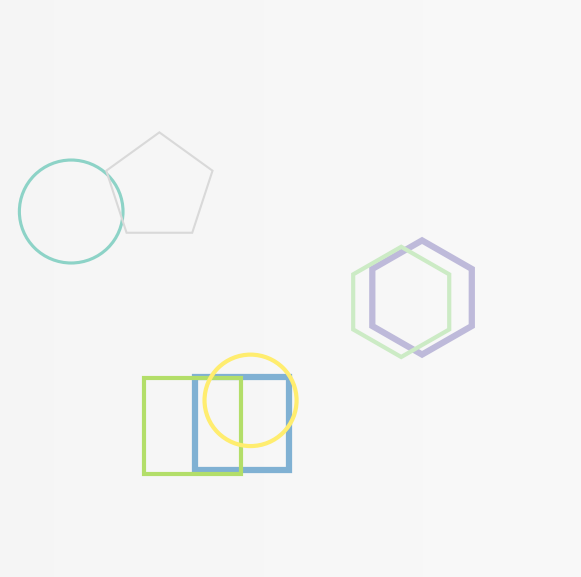[{"shape": "circle", "thickness": 1.5, "radius": 0.45, "center": [0.122, 0.633]}, {"shape": "hexagon", "thickness": 3, "radius": 0.49, "center": [0.726, 0.484]}, {"shape": "square", "thickness": 3, "radius": 0.4, "center": [0.417, 0.266]}, {"shape": "square", "thickness": 2, "radius": 0.41, "center": [0.331, 0.262]}, {"shape": "pentagon", "thickness": 1, "radius": 0.48, "center": [0.274, 0.674]}, {"shape": "hexagon", "thickness": 2, "radius": 0.48, "center": [0.69, 0.476]}, {"shape": "circle", "thickness": 2, "radius": 0.4, "center": [0.431, 0.306]}]